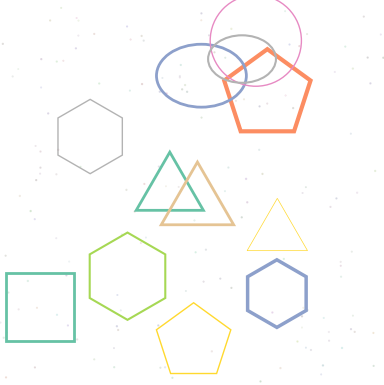[{"shape": "square", "thickness": 2, "radius": 0.44, "center": [0.104, 0.202]}, {"shape": "triangle", "thickness": 2, "radius": 0.5, "center": [0.441, 0.504]}, {"shape": "pentagon", "thickness": 3, "radius": 0.59, "center": [0.694, 0.754]}, {"shape": "hexagon", "thickness": 2.5, "radius": 0.44, "center": [0.719, 0.237]}, {"shape": "oval", "thickness": 2, "radius": 0.58, "center": [0.523, 0.803]}, {"shape": "circle", "thickness": 1, "radius": 0.59, "center": [0.664, 0.894]}, {"shape": "hexagon", "thickness": 1.5, "radius": 0.57, "center": [0.331, 0.283]}, {"shape": "triangle", "thickness": 0.5, "radius": 0.45, "center": [0.72, 0.394]}, {"shape": "pentagon", "thickness": 1, "radius": 0.51, "center": [0.503, 0.112]}, {"shape": "triangle", "thickness": 2, "radius": 0.54, "center": [0.513, 0.47]}, {"shape": "oval", "thickness": 1.5, "radius": 0.44, "center": [0.629, 0.847]}, {"shape": "hexagon", "thickness": 1, "radius": 0.48, "center": [0.234, 0.645]}]